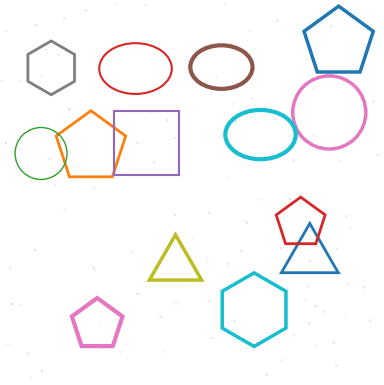[{"shape": "pentagon", "thickness": 2.5, "radius": 0.47, "center": [0.88, 0.889]}, {"shape": "triangle", "thickness": 2, "radius": 0.43, "center": [0.805, 0.334]}, {"shape": "pentagon", "thickness": 2, "radius": 0.47, "center": [0.236, 0.618]}, {"shape": "circle", "thickness": 1, "radius": 0.34, "center": [0.107, 0.601]}, {"shape": "oval", "thickness": 1.5, "radius": 0.47, "center": [0.352, 0.822]}, {"shape": "pentagon", "thickness": 2, "radius": 0.33, "center": [0.781, 0.421]}, {"shape": "square", "thickness": 1.5, "radius": 0.42, "center": [0.38, 0.628]}, {"shape": "oval", "thickness": 3, "radius": 0.4, "center": [0.575, 0.826]}, {"shape": "circle", "thickness": 2.5, "radius": 0.47, "center": [0.855, 0.708]}, {"shape": "pentagon", "thickness": 3, "radius": 0.35, "center": [0.252, 0.157]}, {"shape": "hexagon", "thickness": 2, "radius": 0.35, "center": [0.133, 0.824]}, {"shape": "triangle", "thickness": 2.5, "radius": 0.39, "center": [0.456, 0.312]}, {"shape": "hexagon", "thickness": 2.5, "radius": 0.48, "center": [0.66, 0.196]}, {"shape": "oval", "thickness": 3, "radius": 0.46, "center": [0.677, 0.65]}]